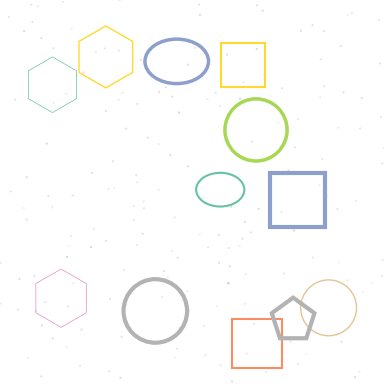[{"shape": "hexagon", "thickness": 0.5, "radius": 0.36, "center": [0.136, 0.78]}, {"shape": "oval", "thickness": 1.5, "radius": 0.31, "center": [0.572, 0.507]}, {"shape": "square", "thickness": 1.5, "radius": 0.32, "center": [0.668, 0.108]}, {"shape": "oval", "thickness": 2.5, "radius": 0.41, "center": [0.459, 0.841]}, {"shape": "square", "thickness": 3, "radius": 0.35, "center": [0.772, 0.481]}, {"shape": "hexagon", "thickness": 0.5, "radius": 0.38, "center": [0.159, 0.226]}, {"shape": "circle", "thickness": 2.5, "radius": 0.4, "center": [0.665, 0.662]}, {"shape": "square", "thickness": 1.5, "radius": 0.29, "center": [0.632, 0.831]}, {"shape": "hexagon", "thickness": 1, "radius": 0.4, "center": [0.275, 0.852]}, {"shape": "circle", "thickness": 1, "radius": 0.36, "center": [0.854, 0.2]}, {"shape": "pentagon", "thickness": 3, "radius": 0.29, "center": [0.761, 0.169]}, {"shape": "circle", "thickness": 3, "radius": 0.41, "center": [0.403, 0.192]}]